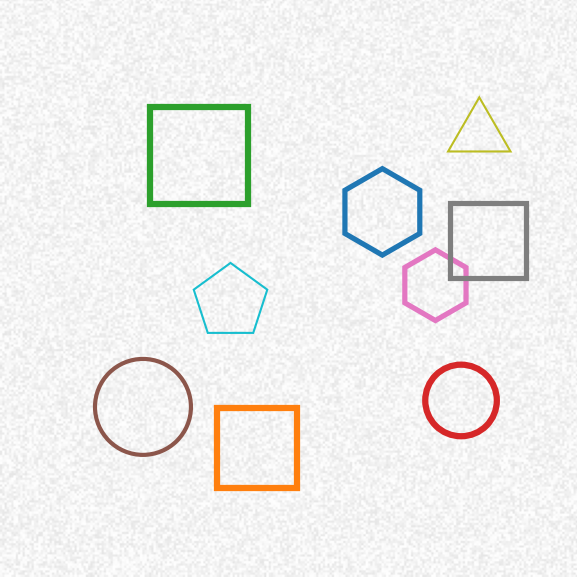[{"shape": "hexagon", "thickness": 2.5, "radius": 0.37, "center": [0.662, 0.632]}, {"shape": "square", "thickness": 3, "radius": 0.34, "center": [0.445, 0.223]}, {"shape": "square", "thickness": 3, "radius": 0.42, "center": [0.345, 0.73]}, {"shape": "circle", "thickness": 3, "radius": 0.31, "center": [0.798, 0.306]}, {"shape": "circle", "thickness": 2, "radius": 0.42, "center": [0.248, 0.295]}, {"shape": "hexagon", "thickness": 2.5, "radius": 0.31, "center": [0.754, 0.505]}, {"shape": "square", "thickness": 2.5, "radius": 0.33, "center": [0.845, 0.583]}, {"shape": "triangle", "thickness": 1, "radius": 0.31, "center": [0.83, 0.768]}, {"shape": "pentagon", "thickness": 1, "radius": 0.33, "center": [0.399, 0.477]}]